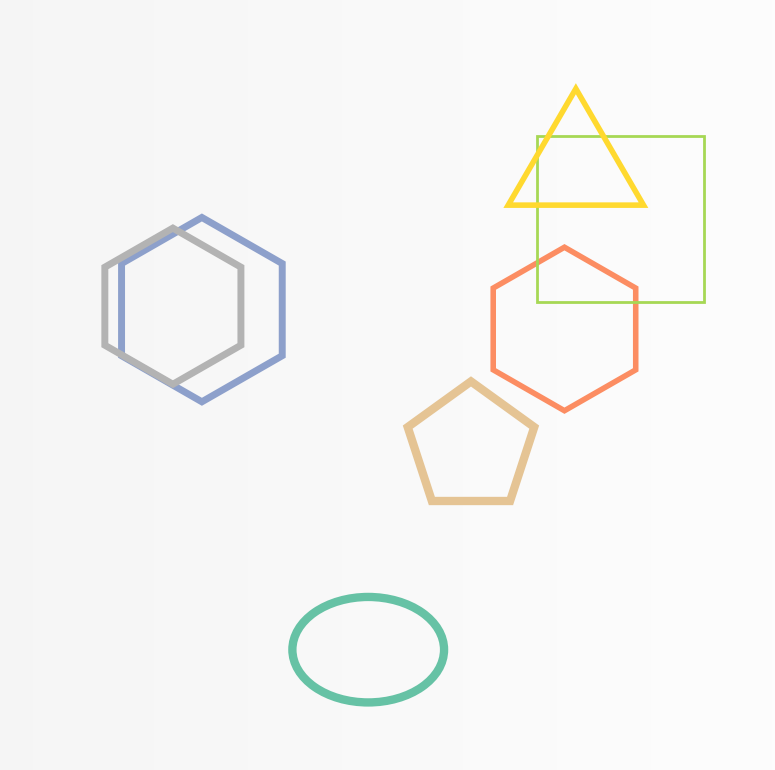[{"shape": "oval", "thickness": 3, "radius": 0.49, "center": [0.475, 0.156]}, {"shape": "hexagon", "thickness": 2, "radius": 0.53, "center": [0.728, 0.573]}, {"shape": "hexagon", "thickness": 2.5, "radius": 0.6, "center": [0.261, 0.598]}, {"shape": "square", "thickness": 1, "radius": 0.54, "center": [0.8, 0.715]}, {"shape": "triangle", "thickness": 2, "radius": 0.5, "center": [0.743, 0.784]}, {"shape": "pentagon", "thickness": 3, "radius": 0.43, "center": [0.608, 0.419]}, {"shape": "hexagon", "thickness": 2.5, "radius": 0.51, "center": [0.223, 0.602]}]